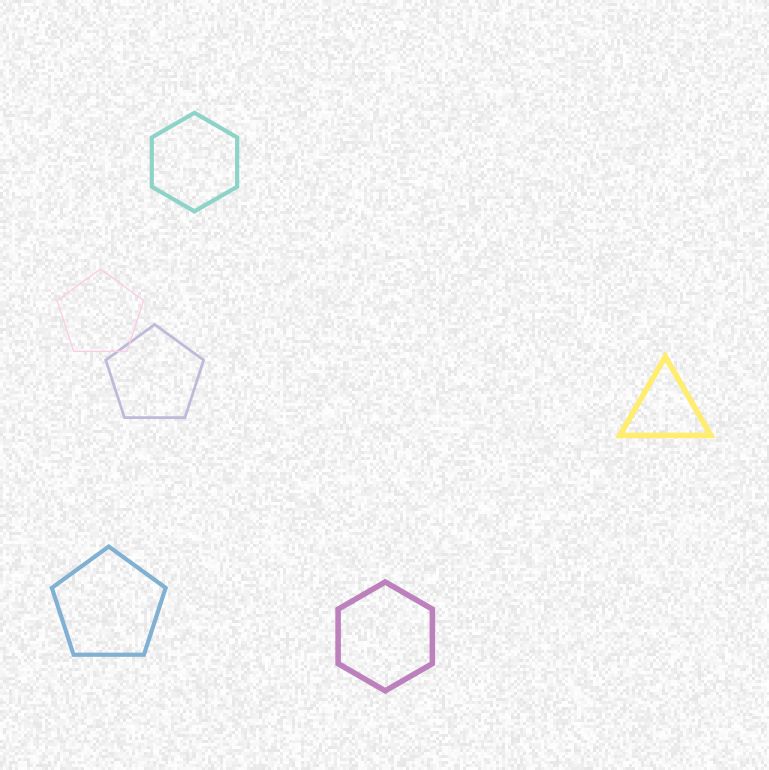[{"shape": "hexagon", "thickness": 1.5, "radius": 0.32, "center": [0.253, 0.789]}, {"shape": "pentagon", "thickness": 1, "radius": 0.33, "center": [0.201, 0.512]}, {"shape": "pentagon", "thickness": 1.5, "radius": 0.39, "center": [0.141, 0.213]}, {"shape": "pentagon", "thickness": 0.5, "radius": 0.3, "center": [0.13, 0.592]}, {"shape": "hexagon", "thickness": 2, "radius": 0.35, "center": [0.5, 0.173]}, {"shape": "triangle", "thickness": 2, "radius": 0.34, "center": [0.864, 0.469]}]